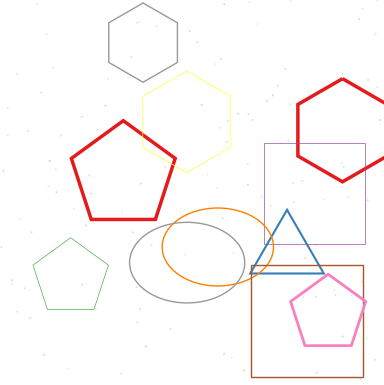[{"shape": "hexagon", "thickness": 2.5, "radius": 0.67, "center": [0.89, 0.662]}, {"shape": "pentagon", "thickness": 2.5, "radius": 0.71, "center": [0.32, 0.545]}, {"shape": "triangle", "thickness": 1.5, "radius": 0.55, "center": [0.746, 0.345]}, {"shape": "pentagon", "thickness": 0.5, "radius": 0.51, "center": [0.184, 0.28]}, {"shape": "square", "thickness": 0.5, "radius": 0.65, "center": [0.818, 0.497]}, {"shape": "oval", "thickness": 1, "radius": 0.72, "center": [0.566, 0.358]}, {"shape": "hexagon", "thickness": 0.5, "radius": 0.66, "center": [0.485, 0.684]}, {"shape": "square", "thickness": 1, "radius": 0.72, "center": [0.797, 0.167]}, {"shape": "pentagon", "thickness": 2, "radius": 0.51, "center": [0.852, 0.185]}, {"shape": "hexagon", "thickness": 1, "radius": 0.51, "center": [0.372, 0.889]}, {"shape": "oval", "thickness": 1, "radius": 0.75, "center": [0.486, 0.318]}]